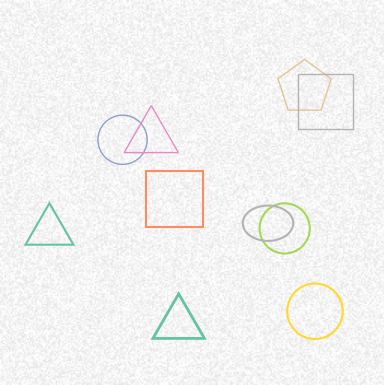[{"shape": "triangle", "thickness": 1.5, "radius": 0.36, "center": [0.128, 0.4]}, {"shape": "triangle", "thickness": 2, "radius": 0.39, "center": [0.464, 0.16]}, {"shape": "square", "thickness": 1.5, "radius": 0.37, "center": [0.453, 0.483]}, {"shape": "circle", "thickness": 1, "radius": 0.32, "center": [0.318, 0.637]}, {"shape": "triangle", "thickness": 1, "radius": 0.41, "center": [0.393, 0.644]}, {"shape": "circle", "thickness": 1.5, "radius": 0.33, "center": [0.739, 0.407]}, {"shape": "circle", "thickness": 1.5, "radius": 0.36, "center": [0.818, 0.191]}, {"shape": "pentagon", "thickness": 1, "radius": 0.36, "center": [0.791, 0.773]}, {"shape": "oval", "thickness": 1.5, "radius": 0.33, "center": [0.696, 0.42]}, {"shape": "square", "thickness": 1, "radius": 0.36, "center": [0.846, 0.737]}]